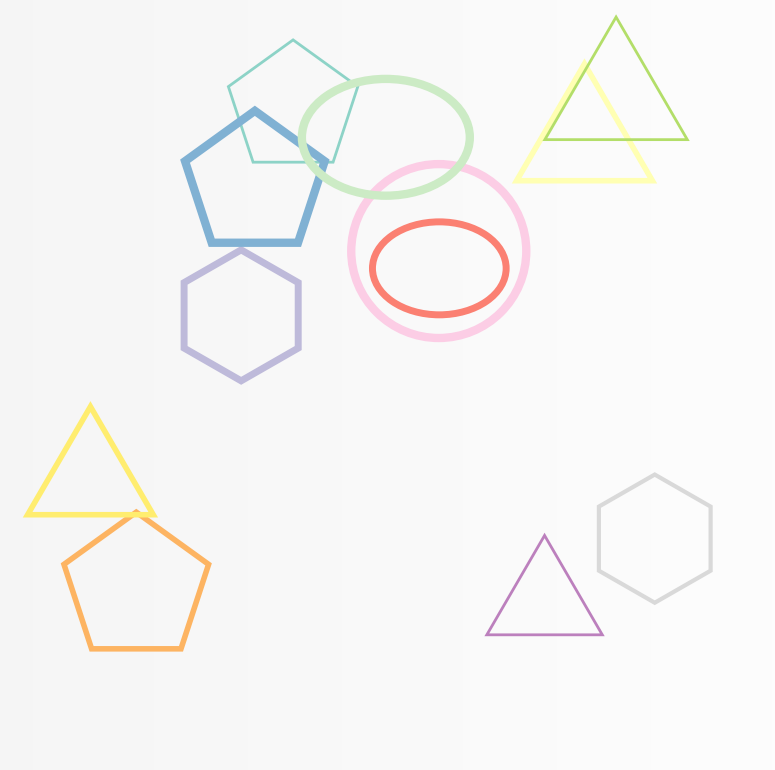[{"shape": "pentagon", "thickness": 1, "radius": 0.44, "center": [0.378, 0.86]}, {"shape": "triangle", "thickness": 2, "radius": 0.51, "center": [0.754, 0.816]}, {"shape": "hexagon", "thickness": 2.5, "radius": 0.43, "center": [0.311, 0.59]}, {"shape": "oval", "thickness": 2.5, "radius": 0.43, "center": [0.567, 0.652]}, {"shape": "pentagon", "thickness": 3, "radius": 0.47, "center": [0.329, 0.761]}, {"shape": "pentagon", "thickness": 2, "radius": 0.49, "center": [0.176, 0.237]}, {"shape": "triangle", "thickness": 1, "radius": 0.53, "center": [0.795, 0.872]}, {"shape": "circle", "thickness": 3, "radius": 0.56, "center": [0.566, 0.674]}, {"shape": "hexagon", "thickness": 1.5, "radius": 0.42, "center": [0.845, 0.3]}, {"shape": "triangle", "thickness": 1, "radius": 0.43, "center": [0.703, 0.219]}, {"shape": "oval", "thickness": 3, "radius": 0.54, "center": [0.498, 0.822]}, {"shape": "triangle", "thickness": 2, "radius": 0.47, "center": [0.117, 0.378]}]